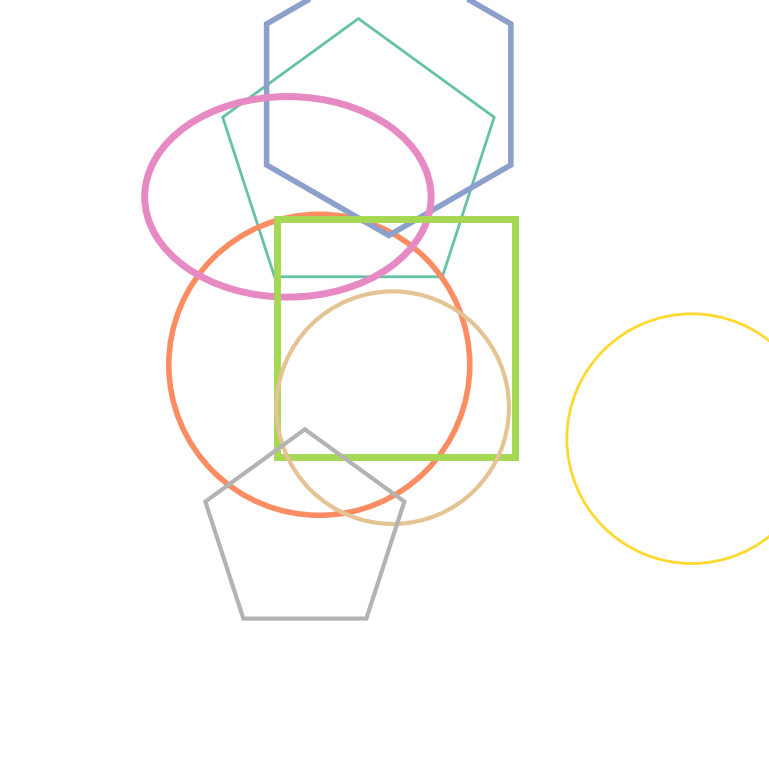[{"shape": "pentagon", "thickness": 1, "radius": 0.93, "center": [0.466, 0.79]}, {"shape": "circle", "thickness": 2, "radius": 0.98, "center": [0.415, 0.526]}, {"shape": "hexagon", "thickness": 2, "radius": 0.92, "center": [0.505, 0.877]}, {"shape": "oval", "thickness": 2.5, "radius": 0.93, "center": [0.374, 0.744]}, {"shape": "square", "thickness": 2.5, "radius": 0.77, "center": [0.514, 0.561]}, {"shape": "circle", "thickness": 1, "radius": 0.81, "center": [0.898, 0.43]}, {"shape": "circle", "thickness": 1.5, "radius": 0.76, "center": [0.51, 0.471]}, {"shape": "pentagon", "thickness": 1.5, "radius": 0.68, "center": [0.396, 0.307]}]